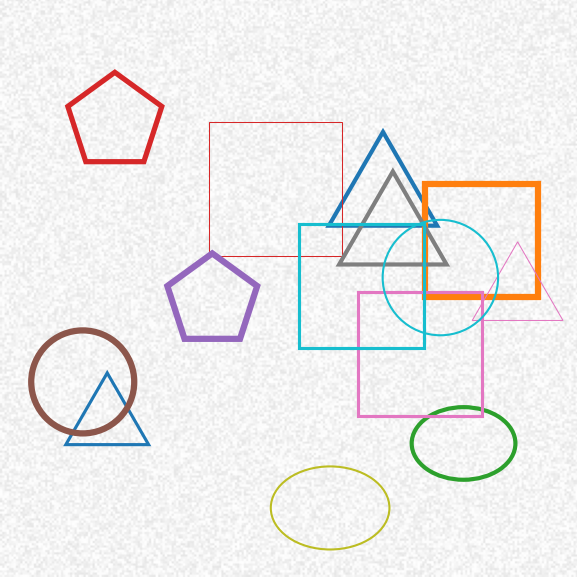[{"shape": "triangle", "thickness": 2, "radius": 0.54, "center": [0.663, 0.662]}, {"shape": "triangle", "thickness": 1.5, "radius": 0.41, "center": [0.186, 0.271]}, {"shape": "square", "thickness": 3, "radius": 0.49, "center": [0.833, 0.583]}, {"shape": "oval", "thickness": 2, "radius": 0.45, "center": [0.803, 0.231]}, {"shape": "pentagon", "thickness": 2.5, "radius": 0.43, "center": [0.199, 0.788]}, {"shape": "square", "thickness": 0.5, "radius": 0.58, "center": [0.477, 0.672]}, {"shape": "pentagon", "thickness": 3, "radius": 0.41, "center": [0.368, 0.479]}, {"shape": "circle", "thickness": 3, "radius": 0.45, "center": [0.143, 0.338]}, {"shape": "triangle", "thickness": 0.5, "radius": 0.45, "center": [0.896, 0.49]}, {"shape": "square", "thickness": 1.5, "radius": 0.54, "center": [0.727, 0.386]}, {"shape": "triangle", "thickness": 2, "radius": 0.54, "center": [0.68, 0.595]}, {"shape": "oval", "thickness": 1, "radius": 0.51, "center": [0.572, 0.12]}, {"shape": "square", "thickness": 1.5, "radius": 0.54, "center": [0.626, 0.504]}, {"shape": "circle", "thickness": 1, "radius": 0.5, "center": [0.763, 0.518]}]